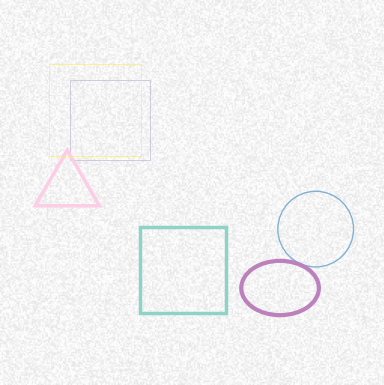[{"shape": "square", "thickness": 2.5, "radius": 0.56, "center": [0.475, 0.298]}, {"shape": "square", "thickness": 0.5, "radius": 0.52, "center": [0.286, 0.688]}, {"shape": "circle", "thickness": 1, "radius": 0.49, "center": [0.82, 0.405]}, {"shape": "triangle", "thickness": 2.5, "radius": 0.48, "center": [0.175, 0.514]}, {"shape": "oval", "thickness": 3, "radius": 0.5, "center": [0.727, 0.252]}, {"shape": "square", "thickness": 0.5, "radius": 0.59, "center": [0.247, 0.714]}]